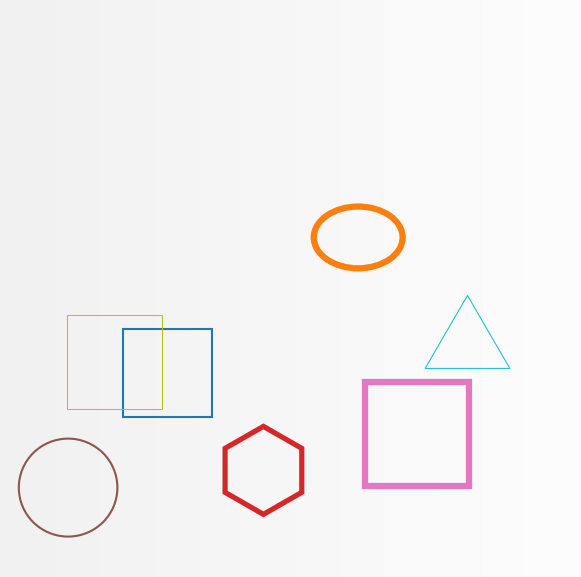[{"shape": "square", "thickness": 1, "radius": 0.38, "center": [0.287, 0.354]}, {"shape": "oval", "thickness": 3, "radius": 0.38, "center": [0.616, 0.588]}, {"shape": "hexagon", "thickness": 2.5, "radius": 0.38, "center": [0.453, 0.185]}, {"shape": "circle", "thickness": 1, "radius": 0.42, "center": [0.117, 0.155]}, {"shape": "square", "thickness": 3, "radius": 0.45, "center": [0.717, 0.247]}, {"shape": "square", "thickness": 0.5, "radius": 0.41, "center": [0.197, 0.372]}, {"shape": "triangle", "thickness": 0.5, "radius": 0.42, "center": [0.804, 0.403]}]